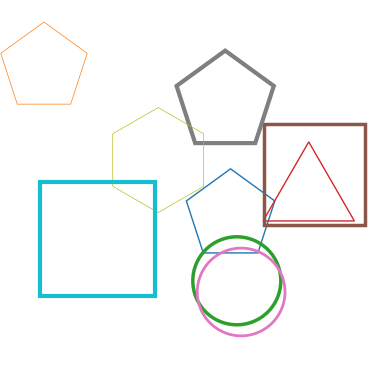[{"shape": "pentagon", "thickness": 1, "radius": 0.6, "center": [0.599, 0.441]}, {"shape": "pentagon", "thickness": 0.5, "radius": 0.59, "center": [0.114, 0.825]}, {"shape": "circle", "thickness": 2.5, "radius": 0.57, "center": [0.615, 0.271]}, {"shape": "triangle", "thickness": 1, "radius": 0.68, "center": [0.802, 0.495]}, {"shape": "square", "thickness": 2.5, "radius": 0.66, "center": [0.818, 0.547]}, {"shape": "circle", "thickness": 2, "radius": 0.57, "center": [0.626, 0.242]}, {"shape": "pentagon", "thickness": 3, "radius": 0.66, "center": [0.585, 0.736]}, {"shape": "hexagon", "thickness": 0.5, "radius": 0.68, "center": [0.411, 0.584]}, {"shape": "square", "thickness": 3, "radius": 0.74, "center": [0.253, 0.379]}]